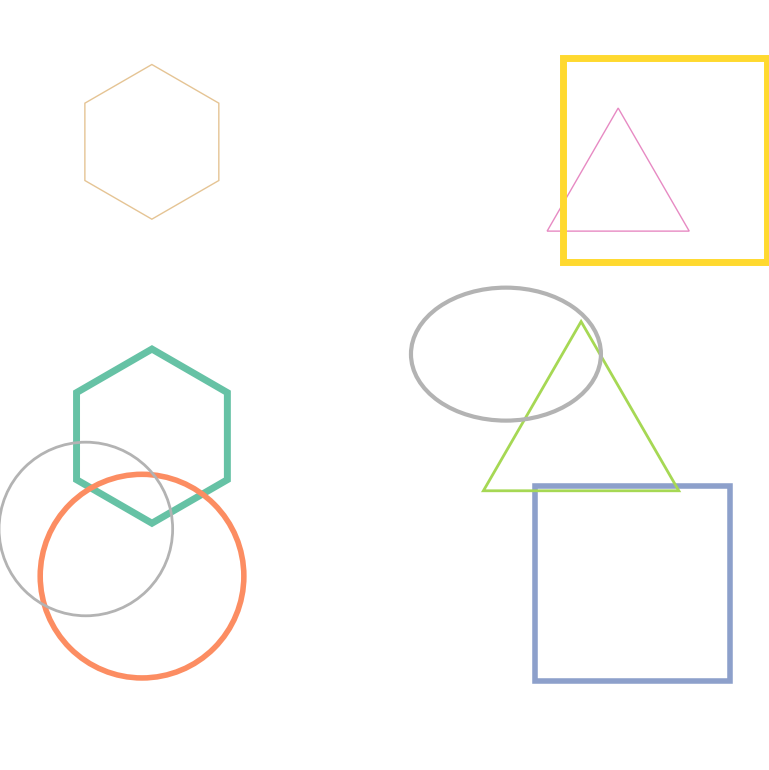[{"shape": "hexagon", "thickness": 2.5, "radius": 0.57, "center": [0.197, 0.434]}, {"shape": "circle", "thickness": 2, "radius": 0.66, "center": [0.184, 0.252]}, {"shape": "square", "thickness": 2, "radius": 0.63, "center": [0.822, 0.242]}, {"shape": "triangle", "thickness": 0.5, "radius": 0.53, "center": [0.803, 0.753]}, {"shape": "triangle", "thickness": 1, "radius": 0.73, "center": [0.755, 0.436]}, {"shape": "square", "thickness": 2.5, "radius": 0.66, "center": [0.864, 0.792]}, {"shape": "hexagon", "thickness": 0.5, "radius": 0.5, "center": [0.197, 0.816]}, {"shape": "circle", "thickness": 1, "radius": 0.56, "center": [0.111, 0.313]}, {"shape": "oval", "thickness": 1.5, "radius": 0.62, "center": [0.657, 0.54]}]